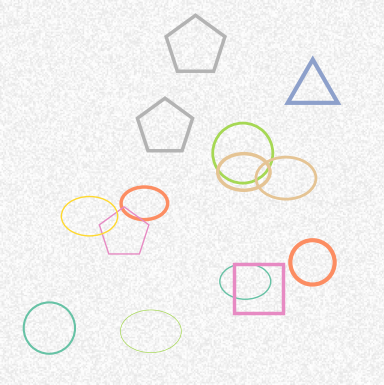[{"shape": "circle", "thickness": 1.5, "radius": 0.33, "center": [0.128, 0.148]}, {"shape": "oval", "thickness": 1, "radius": 0.33, "center": [0.637, 0.269]}, {"shape": "oval", "thickness": 2.5, "radius": 0.3, "center": [0.375, 0.472]}, {"shape": "circle", "thickness": 3, "radius": 0.29, "center": [0.812, 0.319]}, {"shape": "triangle", "thickness": 3, "radius": 0.38, "center": [0.812, 0.77]}, {"shape": "pentagon", "thickness": 1, "radius": 0.34, "center": [0.322, 0.395]}, {"shape": "square", "thickness": 2.5, "radius": 0.32, "center": [0.672, 0.25]}, {"shape": "oval", "thickness": 0.5, "radius": 0.4, "center": [0.392, 0.139]}, {"shape": "circle", "thickness": 2, "radius": 0.39, "center": [0.631, 0.602]}, {"shape": "oval", "thickness": 1, "radius": 0.37, "center": [0.233, 0.438]}, {"shape": "oval", "thickness": 2.5, "radius": 0.34, "center": [0.633, 0.553]}, {"shape": "oval", "thickness": 2, "radius": 0.39, "center": [0.743, 0.537]}, {"shape": "pentagon", "thickness": 2.5, "radius": 0.38, "center": [0.429, 0.669]}, {"shape": "pentagon", "thickness": 2.5, "radius": 0.4, "center": [0.508, 0.88]}]